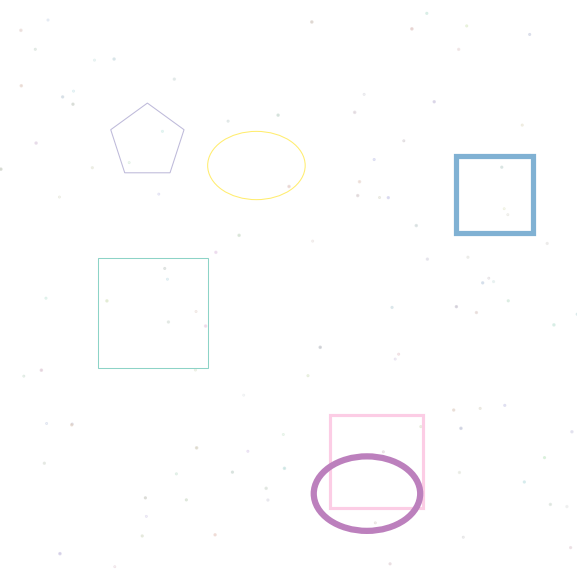[{"shape": "square", "thickness": 0.5, "radius": 0.48, "center": [0.265, 0.457]}, {"shape": "pentagon", "thickness": 0.5, "radius": 0.33, "center": [0.255, 0.754]}, {"shape": "square", "thickness": 2.5, "radius": 0.34, "center": [0.856, 0.663]}, {"shape": "square", "thickness": 1.5, "radius": 0.4, "center": [0.652, 0.2]}, {"shape": "oval", "thickness": 3, "radius": 0.46, "center": [0.635, 0.144]}, {"shape": "oval", "thickness": 0.5, "radius": 0.42, "center": [0.444, 0.713]}]